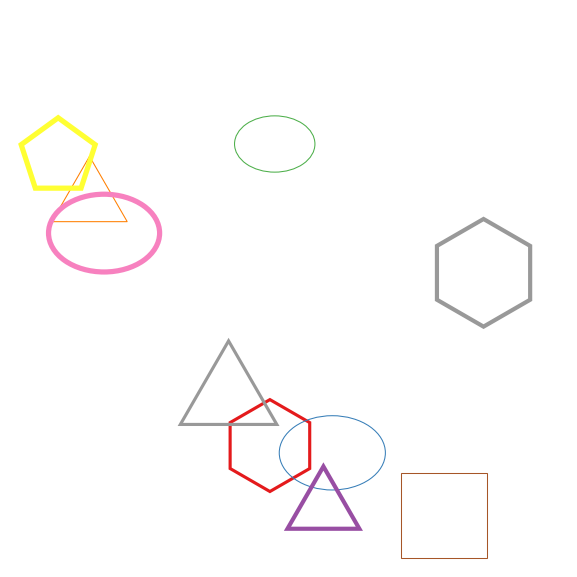[{"shape": "hexagon", "thickness": 1.5, "radius": 0.4, "center": [0.467, 0.228]}, {"shape": "oval", "thickness": 0.5, "radius": 0.46, "center": [0.575, 0.215]}, {"shape": "oval", "thickness": 0.5, "radius": 0.35, "center": [0.476, 0.75]}, {"shape": "triangle", "thickness": 2, "radius": 0.36, "center": [0.56, 0.119]}, {"shape": "triangle", "thickness": 0.5, "radius": 0.38, "center": [0.155, 0.653]}, {"shape": "pentagon", "thickness": 2.5, "radius": 0.34, "center": [0.101, 0.728]}, {"shape": "square", "thickness": 0.5, "radius": 0.37, "center": [0.769, 0.106]}, {"shape": "oval", "thickness": 2.5, "radius": 0.48, "center": [0.18, 0.596]}, {"shape": "hexagon", "thickness": 2, "radius": 0.47, "center": [0.837, 0.527]}, {"shape": "triangle", "thickness": 1.5, "radius": 0.48, "center": [0.396, 0.312]}]